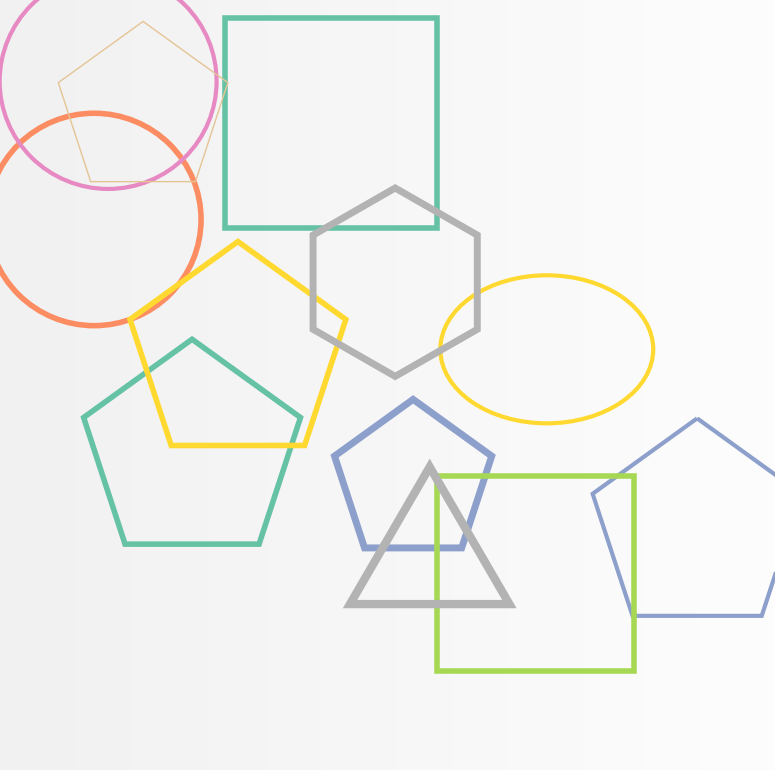[{"shape": "pentagon", "thickness": 2, "radius": 0.74, "center": [0.248, 0.412]}, {"shape": "square", "thickness": 2, "radius": 0.68, "center": [0.427, 0.84]}, {"shape": "circle", "thickness": 2, "radius": 0.69, "center": [0.121, 0.715]}, {"shape": "pentagon", "thickness": 2.5, "radius": 0.53, "center": [0.533, 0.375]}, {"shape": "pentagon", "thickness": 1.5, "radius": 0.71, "center": [0.9, 0.315]}, {"shape": "circle", "thickness": 1.5, "radius": 0.7, "center": [0.14, 0.895]}, {"shape": "square", "thickness": 2, "radius": 0.63, "center": [0.691, 0.255]}, {"shape": "oval", "thickness": 1.5, "radius": 0.69, "center": [0.706, 0.546]}, {"shape": "pentagon", "thickness": 2, "radius": 0.73, "center": [0.307, 0.54]}, {"shape": "pentagon", "thickness": 0.5, "radius": 0.58, "center": [0.185, 0.857]}, {"shape": "hexagon", "thickness": 2.5, "radius": 0.61, "center": [0.51, 0.634]}, {"shape": "triangle", "thickness": 3, "radius": 0.59, "center": [0.554, 0.275]}]